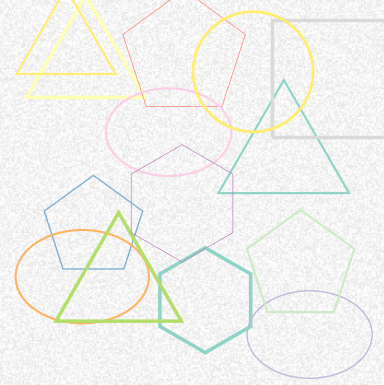[{"shape": "hexagon", "thickness": 2.5, "radius": 0.68, "center": [0.533, 0.22]}, {"shape": "triangle", "thickness": 1.5, "radius": 0.98, "center": [0.737, 0.596]}, {"shape": "triangle", "thickness": 2.5, "radius": 0.88, "center": [0.222, 0.836]}, {"shape": "oval", "thickness": 1, "radius": 0.81, "center": [0.804, 0.131]}, {"shape": "pentagon", "thickness": 0.5, "radius": 0.84, "center": [0.478, 0.859]}, {"shape": "pentagon", "thickness": 1, "radius": 0.67, "center": [0.243, 0.41]}, {"shape": "oval", "thickness": 1.5, "radius": 0.87, "center": [0.214, 0.281]}, {"shape": "triangle", "thickness": 2.5, "radius": 0.94, "center": [0.308, 0.26]}, {"shape": "oval", "thickness": 1.5, "radius": 0.81, "center": [0.438, 0.657]}, {"shape": "square", "thickness": 2.5, "radius": 0.76, "center": [0.859, 0.796]}, {"shape": "hexagon", "thickness": 0.5, "radius": 0.76, "center": [0.473, 0.472]}, {"shape": "pentagon", "thickness": 1.5, "radius": 0.73, "center": [0.781, 0.308]}, {"shape": "triangle", "thickness": 1.5, "radius": 0.74, "center": [0.172, 0.882]}, {"shape": "circle", "thickness": 2, "radius": 0.78, "center": [0.657, 0.814]}]